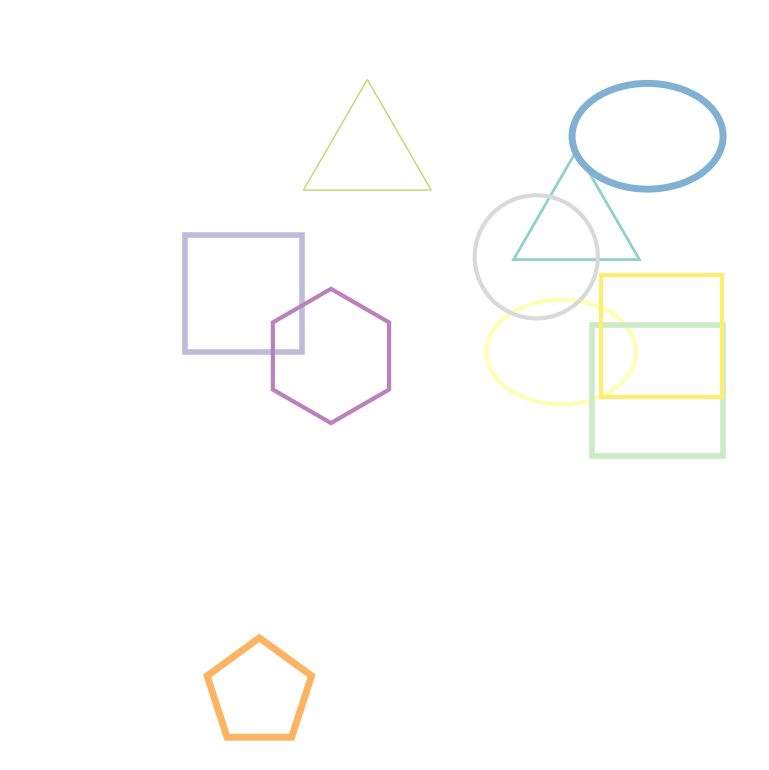[{"shape": "triangle", "thickness": 1, "radius": 0.47, "center": [0.749, 0.71]}, {"shape": "oval", "thickness": 1.5, "radius": 0.49, "center": [0.729, 0.543]}, {"shape": "square", "thickness": 2, "radius": 0.38, "center": [0.316, 0.619]}, {"shape": "oval", "thickness": 2.5, "radius": 0.49, "center": [0.841, 0.823]}, {"shape": "pentagon", "thickness": 2.5, "radius": 0.36, "center": [0.337, 0.1]}, {"shape": "triangle", "thickness": 0.5, "radius": 0.48, "center": [0.477, 0.801]}, {"shape": "circle", "thickness": 1.5, "radius": 0.4, "center": [0.696, 0.666]}, {"shape": "hexagon", "thickness": 1.5, "radius": 0.44, "center": [0.43, 0.538]}, {"shape": "square", "thickness": 2, "radius": 0.42, "center": [0.854, 0.493]}, {"shape": "square", "thickness": 1.5, "radius": 0.4, "center": [0.859, 0.563]}]